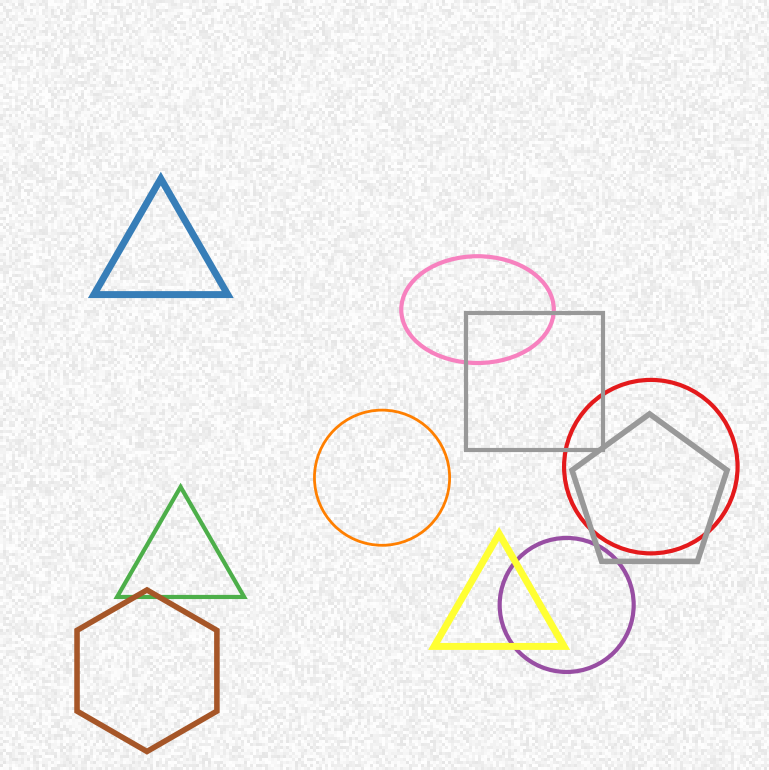[{"shape": "circle", "thickness": 1.5, "radius": 0.56, "center": [0.845, 0.394]}, {"shape": "triangle", "thickness": 2.5, "radius": 0.5, "center": [0.209, 0.668]}, {"shape": "triangle", "thickness": 1.5, "radius": 0.48, "center": [0.235, 0.272]}, {"shape": "circle", "thickness": 1.5, "radius": 0.44, "center": [0.736, 0.214]}, {"shape": "circle", "thickness": 1, "radius": 0.44, "center": [0.496, 0.38]}, {"shape": "triangle", "thickness": 2.5, "radius": 0.49, "center": [0.648, 0.209]}, {"shape": "hexagon", "thickness": 2, "radius": 0.52, "center": [0.191, 0.129]}, {"shape": "oval", "thickness": 1.5, "radius": 0.5, "center": [0.62, 0.598]}, {"shape": "pentagon", "thickness": 2, "radius": 0.53, "center": [0.844, 0.357]}, {"shape": "square", "thickness": 1.5, "radius": 0.44, "center": [0.694, 0.504]}]